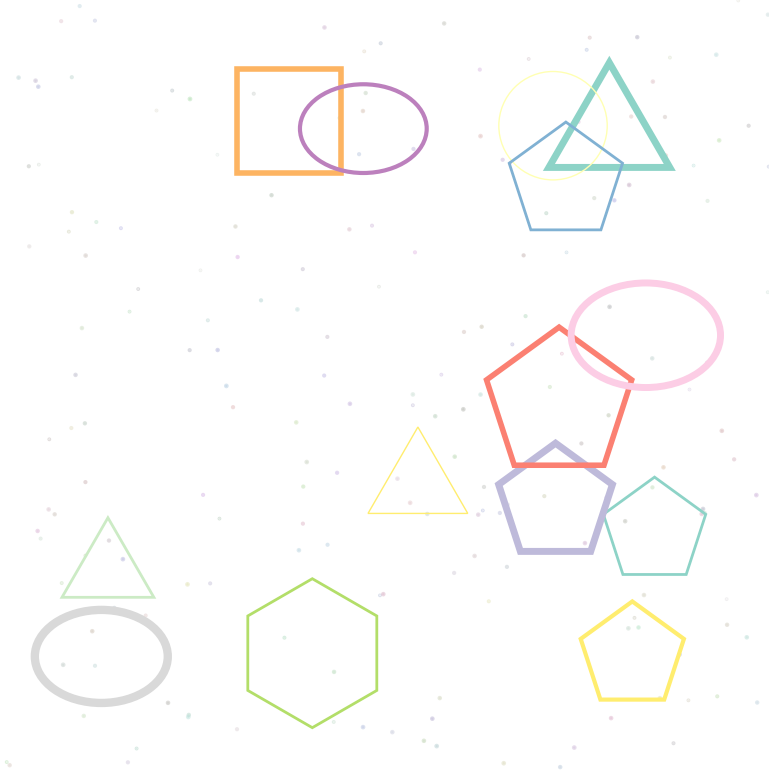[{"shape": "pentagon", "thickness": 1, "radius": 0.35, "center": [0.85, 0.31]}, {"shape": "triangle", "thickness": 2.5, "radius": 0.45, "center": [0.791, 0.828]}, {"shape": "circle", "thickness": 0.5, "radius": 0.35, "center": [0.718, 0.837]}, {"shape": "pentagon", "thickness": 2.5, "radius": 0.39, "center": [0.721, 0.347]}, {"shape": "pentagon", "thickness": 2, "radius": 0.5, "center": [0.726, 0.476]}, {"shape": "pentagon", "thickness": 1, "radius": 0.39, "center": [0.735, 0.764]}, {"shape": "square", "thickness": 2, "radius": 0.34, "center": [0.375, 0.843]}, {"shape": "hexagon", "thickness": 1, "radius": 0.48, "center": [0.406, 0.152]}, {"shape": "oval", "thickness": 2.5, "radius": 0.48, "center": [0.839, 0.565]}, {"shape": "oval", "thickness": 3, "radius": 0.43, "center": [0.132, 0.147]}, {"shape": "oval", "thickness": 1.5, "radius": 0.41, "center": [0.472, 0.833]}, {"shape": "triangle", "thickness": 1, "radius": 0.34, "center": [0.14, 0.259]}, {"shape": "pentagon", "thickness": 1.5, "radius": 0.35, "center": [0.821, 0.148]}, {"shape": "triangle", "thickness": 0.5, "radius": 0.37, "center": [0.543, 0.371]}]